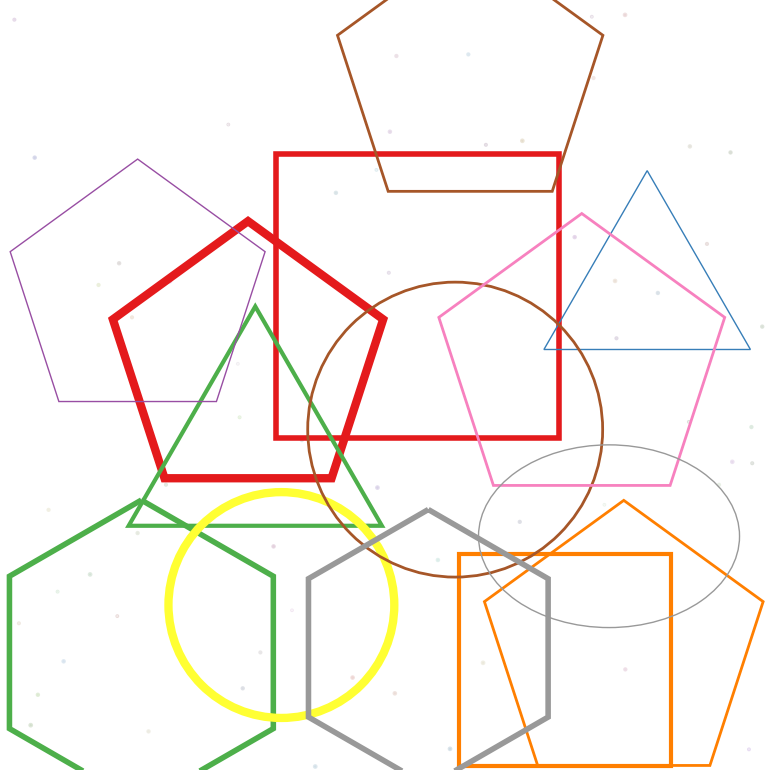[{"shape": "square", "thickness": 2, "radius": 0.92, "center": [0.542, 0.616]}, {"shape": "pentagon", "thickness": 3, "radius": 0.92, "center": [0.322, 0.528]}, {"shape": "triangle", "thickness": 0.5, "radius": 0.77, "center": [0.84, 0.624]}, {"shape": "hexagon", "thickness": 2, "radius": 0.99, "center": [0.184, 0.153]}, {"shape": "triangle", "thickness": 1.5, "radius": 0.95, "center": [0.332, 0.412]}, {"shape": "pentagon", "thickness": 0.5, "radius": 0.87, "center": [0.179, 0.619]}, {"shape": "square", "thickness": 1.5, "radius": 0.69, "center": [0.734, 0.143]}, {"shape": "pentagon", "thickness": 1, "radius": 0.95, "center": [0.81, 0.16]}, {"shape": "circle", "thickness": 3, "radius": 0.73, "center": [0.365, 0.214]}, {"shape": "pentagon", "thickness": 1, "radius": 0.91, "center": [0.611, 0.898]}, {"shape": "circle", "thickness": 1, "radius": 0.96, "center": [0.591, 0.442]}, {"shape": "pentagon", "thickness": 1, "radius": 0.98, "center": [0.756, 0.527]}, {"shape": "oval", "thickness": 0.5, "radius": 0.85, "center": [0.791, 0.304]}, {"shape": "hexagon", "thickness": 2, "radius": 0.9, "center": [0.556, 0.159]}]